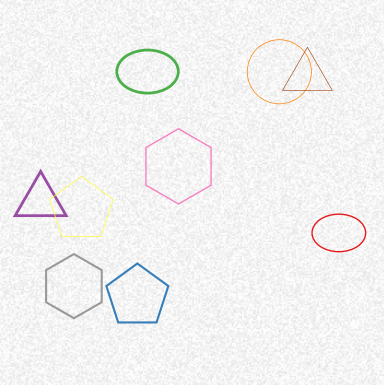[{"shape": "oval", "thickness": 1, "radius": 0.35, "center": [0.88, 0.395]}, {"shape": "pentagon", "thickness": 1.5, "radius": 0.42, "center": [0.357, 0.231]}, {"shape": "oval", "thickness": 2, "radius": 0.4, "center": [0.383, 0.814]}, {"shape": "triangle", "thickness": 2, "radius": 0.38, "center": [0.106, 0.478]}, {"shape": "circle", "thickness": 0.5, "radius": 0.42, "center": [0.726, 0.814]}, {"shape": "pentagon", "thickness": 0.5, "radius": 0.43, "center": [0.212, 0.455]}, {"shape": "triangle", "thickness": 0.5, "radius": 0.37, "center": [0.799, 0.803]}, {"shape": "hexagon", "thickness": 1, "radius": 0.49, "center": [0.464, 0.568]}, {"shape": "hexagon", "thickness": 1.5, "radius": 0.42, "center": [0.192, 0.257]}]